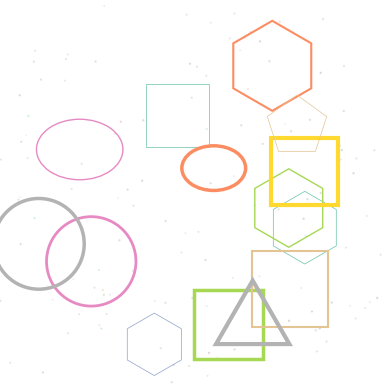[{"shape": "hexagon", "thickness": 0.5, "radius": 0.47, "center": [0.792, 0.409]}, {"shape": "square", "thickness": 0.5, "radius": 0.41, "center": [0.461, 0.701]}, {"shape": "oval", "thickness": 2.5, "radius": 0.41, "center": [0.555, 0.563]}, {"shape": "hexagon", "thickness": 1.5, "radius": 0.58, "center": [0.707, 0.829]}, {"shape": "hexagon", "thickness": 0.5, "radius": 0.41, "center": [0.401, 0.106]}, {"shape": "circle", "thickness": 2, "radius": 0.58, "center": [0.237, 0.321]}, {"shape": "oval", "thickness": 1, "radius": 0.56, "center": [0.207, 0.612]}, {"shape": "hexagon", "thickness": 1, "radius": 0.51, "center": [0.75, 0.46]}, {"shape": "square", "thickness": 2.5, "radius": 0.45, "center": [0.593, 0.157]}, {"shape": "square", "thickness": 3, "radius": 0.44, "center": [0.791, 0.555]}, {"shape": "square", "thickness": 1.5, "radius": 0.49, "center": [0.754, 0.249]}, {"shape": "pentagon", "thickness": 0.5, "radius": 0.41, "center": [0.771, 0.672]}, {"shape": "circle", "thickness": 2.5, "radius": 0.59, "center": [0.101, 0.367]}, {"shape": "triangle", "thickness": 3, "radius": 0.55, "center": [0.656, 0.161]}]